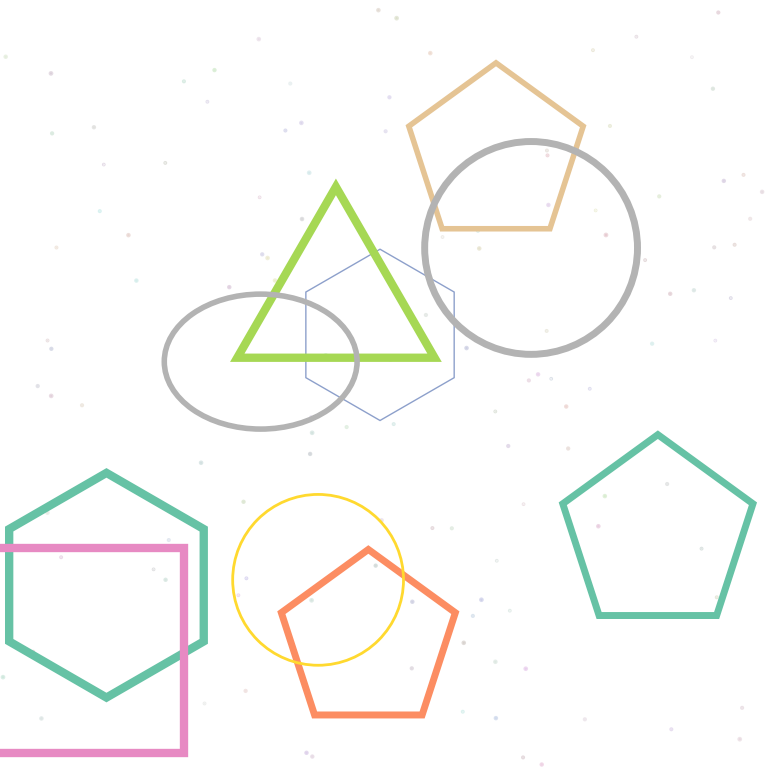[{"shape": "pentagon", "thickness": 2.5, "radius": 0.65, "center": [0.854, 0.306]}, {"shape": "hexagon", "thickness": 3, "radius": 0.73, "center": [0.138, 0.24]}, {"shape": "pentagon", "thickness": 2.5, "radius": 0.59, "center": [0.478, 0.168]}, {"shape": "hexagon", "thickness": 0.5, "radius": 0.56, "center": [0.494, 0.565]}, {"shape": "square", "thickness": 3, "radius": 0.67, "center": [0.106, 0.155]}, {"shape": "triangle", "thickness": 3, "radius": 0.74, "center": [0.436, 0.609]}, {"shape": "circle", "thickness": 1, "radius": 0.55, "center": [0.413, 0.247]}, {"shape": "pentagon", "thickness": 2, "radius": 0.6, "center": [0.644, 0.799]}, {"shape": "circle", "thickness": 2.5, "radius": 0.69, "center": [0.69, 0.678]}, {"shape": "oval", "thickness": 2, "radius": 0.63, "center": [0.339, 0.53]}]